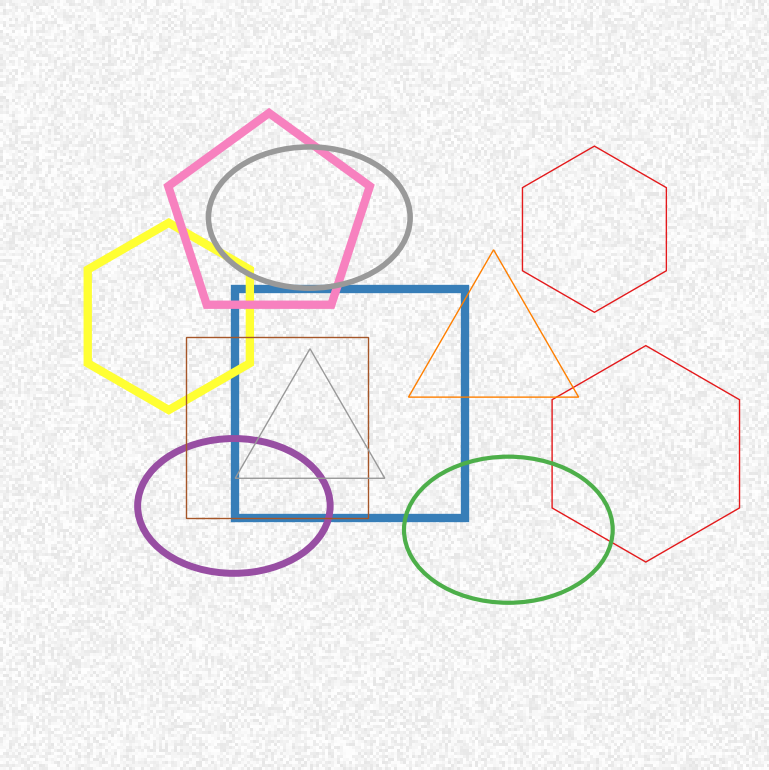[{"shape": "hexagon", "thickness": 0.5, "radius": 0.54, "center": [0.772, 0.702]}, {"shape": "hexagon", "thickness": 0.5, "radius": 0.7, "center": [0.839, 0.411]}, {"shape": "square", "thickness": 3, "radius": 0.75, "center": [0.455, 0.476]}, {"shape": "oval", "thickness": 1.5, "radius": 0.68, "center": [0.66, 0.312]}, {"shape": "oval", "thickness": 2.5, "radius": 0.63, "center": [0.304, 0.343]}, {"shape": "triangle", "thickness": 0.5, "radius": 0.64, "center": [0.641, 0.548]}, {"shape": "hexagon", "thickness": 3, "radius": 0.61, "center": [0.219, 0.589]}, {"shape": "square", "thickness": 0.5, "radius": 0.59, "center": [0.36, 0.445]}, {"shape": "pentagon", "thickness": 3, "radius": 0.69, "center": [0.349, 0.716]}, {"shape": "triangle", "thickness": 0.5, "radius": 0.56, "center": [0.403, 0.435]}, {"shape": "oval", "thickness": 2, "radius": 0.65, "center": [0.402, 0.717]}]